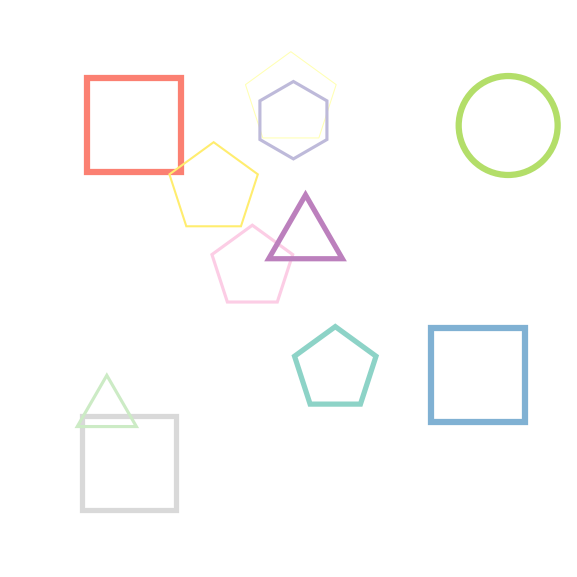[{"shape": "pentagon", "thickness": 2.5, "radius": 0.37, "center": [0.581, 0.359]}, {"shape": "pentagon", "thickness": 0.5, "radius": 0.41, "center": [0.504, 0.827]}, {"shape": "hexagon", "thickness": 1.5, "radius": 0.33, "center": [0.508, 0.791]}, {"shape": "square", "thickness": 3, "radius": 0.41, "center": [0.232, 0.783]}, {"shape": "square", "thickness": 3, "radius": 0.41, "center": [0.827, 0.351]}, {"shape": "circle", "thickness": 3, "radius": 0.43, "center": [0.88, 0.782]}, {"shape": "pentagon", "thickness": 1.5, "radius": 0.37, "center": [0.437, 0.536]}, {"shape": "square", "thickness": 2.5, "radius": 0.41, "center": [0.223, 0.198]}, {"shape": "triangle", "thickness": 2.5, "radius": 0.37, "center": [0.529, 0.588]}, {"shape": "triangle", "thickness": 1.5, "radius": 0.3, "center": [0.185, 0.29]}, {"shape": "pentagon", "thickness": 1, "radius": 0.4, "center": [0.37, 0.672]}]